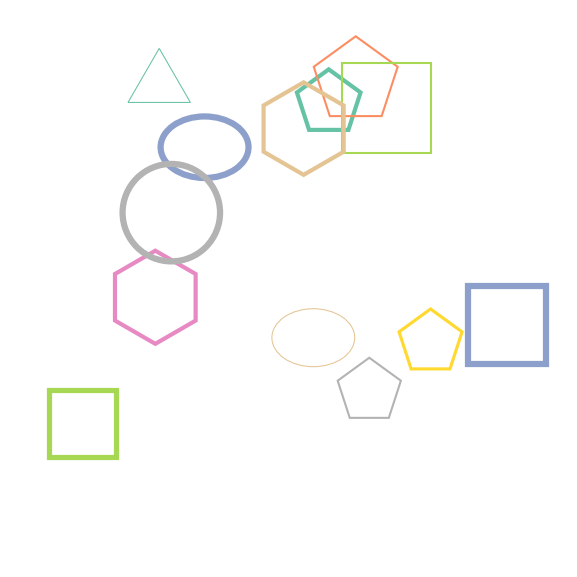[{"shape": "pentagon", "thickness": 2, "radius": 0.29, "center": [0.569, 0.821]}, {"shape": "triangle", "thickness": 0.5, "radius": 0.31, "center": [0.276, 0.853]}, {"shape": "pentagon", "thickness": 1, "radius": 0.38, "center": [0.616, 0.86]}, {"shape": "oval", "thickness": 3, "radius": 0.38, "center": [0.354, 0.744]}, {"shape": "square", "thickness": 3, "radius": 0.34, "center": [0.878, 0.437]}, {"shape": "hexagon", "thickness": 2, "radius": 0.4, "center": [0.269, 0.484]}, {"shape": "square", "thickness": 2.5, "radius": 0.29, "center": [0.143, 0.266]}, {"shape": "square", "thickness": 1, "radius": 0.39, "center": [0.669, 0.813]}, {"shape": "pentagon", "thickness": 1.5, "radius": 0.29, "center": [0.746, 0.407]}, {"shape": "hexagon", "thickness": 2, "radius": 0.4, "center": [0.526, 0.776]}, {"shape": "oval", "thickness": 0.5, "radius": 0.36, "center": [0.543, 0.414]}, {"shape": "pentagon", "thickness": 1, "radius": 0.29, "center": [0.639, 0.322]}, {"shape": "circle", "thickness": 3, "radius": 0.42, "center": [0.297, 0.631]}]